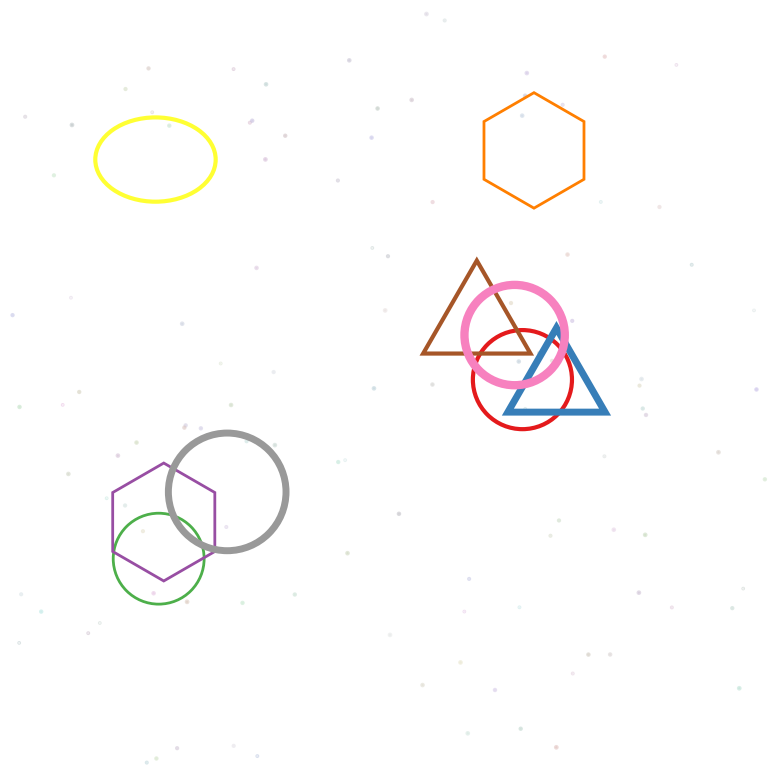[{"shape": "circle", "thickness": 1.5, "radius": 0.32, "center": [0.678, 0.507]}, {"shape": "triangle", "thickness": 2.5, "radius": 0.36, "center": [0.723, 0.501]}, {"shape": "circle", "thickness": 1, "radius": 0.3, "center": [0.206, 0.274]}, {"shape": "hexagon", "thickness": 1, "radius": 0.38, "center": [0.213, 0.322]}, {"shape": "hexagon", "thickness": 1, "radius": 0.37, "center": [0.693, 0.805]}, {"shape": "oval", "thickness": 1.5, "radius": 0.39, "center": [0.202, 0.793]}, {"shape": "triangle", "thickness": 1.5, "radius": 0.4, "center": [0.619, 0.581]}, {"shape": "circle", "thickness": 3, "radius": 0.33, "center": [0.668, 0.565]}, {"shape": "circle", "thickness": 2.5, "radius": 0.38, "center": [0.295, 0.361]}]